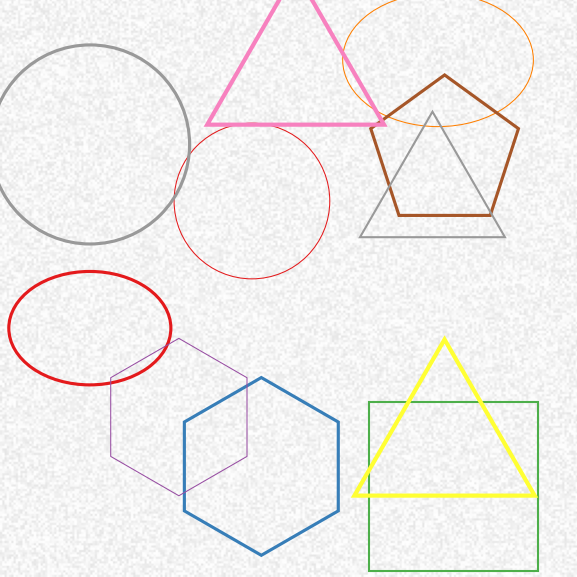[{"shape": "oval", "thickness": 1.5, "radius": 0.7, "center": [0.156, 0.431]}, {"shape": "circle", "thickness": 0.5, "radius": 0.67, "center": [0.436, 0.651]}, {"shape": "hexagon", "thickness": 1.5, "radius": 0.77, "center": [0.453, 0.191]}, {"shape": "square", "thickness": 1, "radius": 0.73, "center": [0.786, 0.156]}, {"shape": "hexagon", "thickness": 0.5, "radius": 0.68, "center": [0.31, 0.277]}, {"shape": "oval", "thickness": 0.5, "radius": 0.83, "center": [0.758, 0.895]}, {"shape": "triangle", "thickness": 2, "radius": 0.9, "center": [0.77, 0.231]}, {"shape": "pentagon", "thickness": 1.5, "radius": 0.67, "center": [0.77, 0.735]}, {"shape": "triangle", "thickness": 2, "radius": 0.88, "center": [0.512, 0.872]}, {"shape": "triangle", "thickness": 1, "radius": 0.72, "center": [0.749, 0.661]}, {"shape": "circle", "thickness": 1.5, "radius": 0.86, "center": [0.156, 0.749]}]